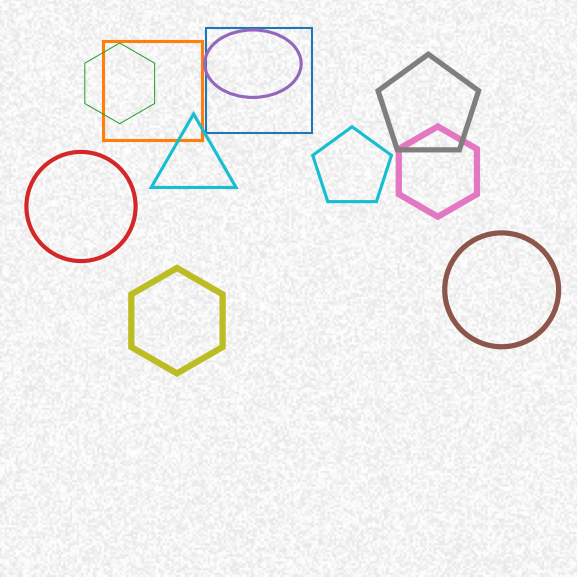[{"shape": "square", "thickness": 1, "radius": 0.46, "center": [0.449, 0.86]}, {"shape": "square", "thickness": 1.5, "radius": 0.43, "center": [0.265, 0.842]}, {"shape": "hexagon", "thickness": 0.5, "radius": 0.35, "center": [0.207, 0.855]}, {"shape": "circle", "thickness": 2, "radius": 0.47, "center": [0.14, 0.642]}, {"shape": "oval", "thickness": 1.5, "radius": 0.42, "center": [0.438, 0.889]}, {"shape": "circle", "thickness": 2.5, "radius": 0.49, "center": [0.869, 0.497]}, {"shape": "hexagon", "thickness": 3, "radius": 0.39, "center": [0.758, 0.702]}, {"shape": "pentagon", "thickness": 2.5, "radius": 0.46, "center": [0.742, 0.814]}, {"shape": "hexagon", "thickness": 3, "radius": 0.46, "center": [0.306, 0.444]}, {"shape": "pentagon", "thickness": 1.5, "radius": 0.36, "center": [0.61, 0.708]}, {"shape": "triangle", "thickness": 1.5, "radius": 0.42, "center": [0.335, 0.717]}]